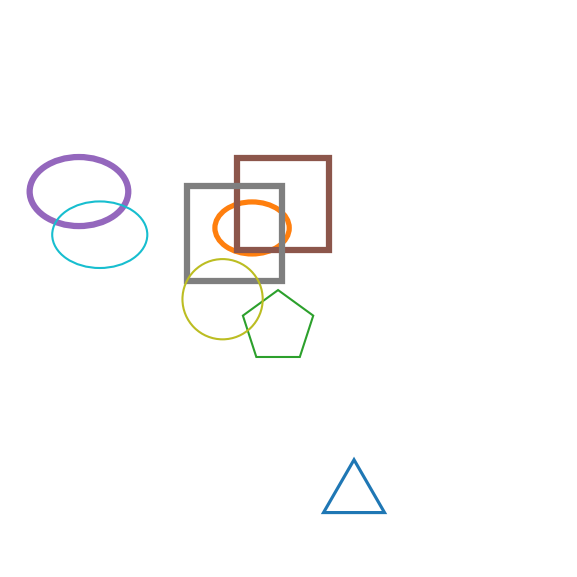[{"shape": "triangle", "thickness": 1.5, "radius": 0.3, "center": [0.613, 0.142]}, {"shape": "oval", "thickness": 2.5, "radius": 0.32, "center": [0.436, 0.604]}, {"shape": "pentagon", "thickness": 1, "radius": 0.32, "center": [0.482, 0.433]}, {"shape": "oval", "thickness": 3, "radius": 0.43, "center": [0.137, 0.667]}, {"shape": "square", "thickness": 3, "radius": 0.4, "center": [0.491, 0.646]}, {"shape": "square", "thickness": 3, "radius": 0.41, "center": [0.406, 0.594]}, {"shape": "circle", "thickness": 1, "radius": 0.35, "center": [0.385, 0.481]}, {"shape": "oval", "thickness": 1, "radius": 0.41, "center": [0.173, 0.593]}]